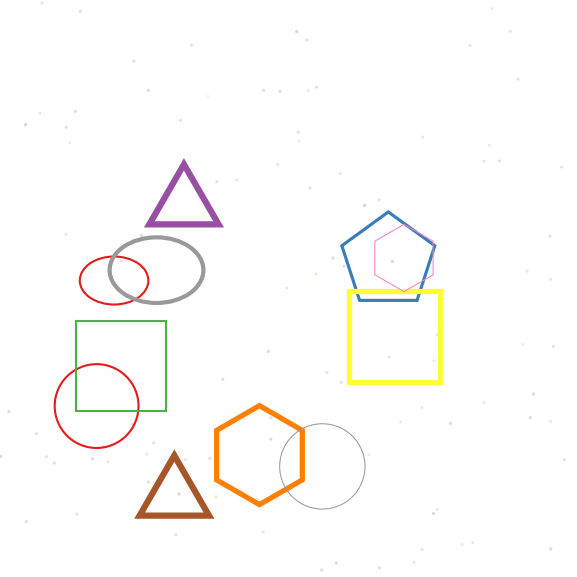[{"shape": "circle", "thickness": 1, "radius": 0.36, "center": [0.167, 0.296]}, {"shape": "oval", "thickness": 1, "radius": 0.3, "center": [0.198, 0.513]}, {"shape": "pentagon", "thickness": 1.5, "radius": 0.42, "center": [0.672, 0.547]}, {"shape": "square", "thickness": 1, "radius": 0.39, "center": [0.209, 0.366]}, {"shape": "triangle", "thickness": 3, "radius": 0.35, "center": [0.319, 0.645]}, {"shape": "hexagon", "thickness": 2.5, "radius": 0.43, "center": [0.449, 0.211]}, {"shape": "square", "thickness": 2.5, "radius": 0.4, "center": [0.683, 0.416]}, {"shape": "triangle", "thickness": 3, "radius": 0.35, "center": [0.302, 0.141]}, {"shape": "hexagon", "thickness": 0.5, "radius": 0.29, "center": [0.7, 0.552]}, {"shape": "circle", "thickness": 0.5, "radius": 0.37, "center": [0.558, 0.191]}, {"shape": "oval", "thickness": 2, "radius": 0.41, "center": [0.271, 0.531]}]